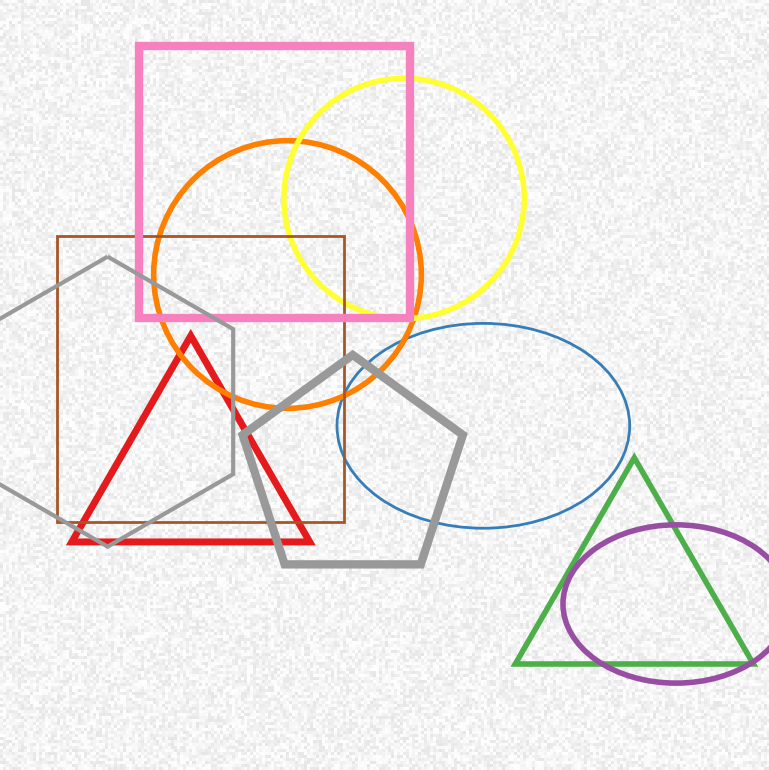[{"shape": "triangle", "thickness": 2.5, "radius": 0.89, "center": [0.248, 0.385]}, {"shape": "oval", "thickness": 1, "radius": 0.95, "center": [0.628, 0.447]}, {"shape": "triangle", "thickness": 2, "radius": 0.89, "center": [0.824, 0.227]}, {"shape": "oval", "thickness": 2, "radius": 0.73, "center": [0.878, 0.216]}, {"shape": "circle", "thickness": 2, "radius": 0.87, "center": [0.373, 0.644]}, {"shape": "circle", "thickness": 2, "radius": 0.78, "center": [0.525, 0.742]}, {"shape": "square", "thickness": 1, "radius": 0.93, "center": [0.26, 0.508]}, {"shape": "square", "thickness": 3, "radius": 0.88, "center": [0.356, 0.763]}, {"shape": "hexagon", "thickness": 1.5, "radius": 0.94, "center": [0.14, 0.478]}, {"shape": "pentagon", "thickness": 3, "radius": 0.75, "center": [0.458, 0.389]}]